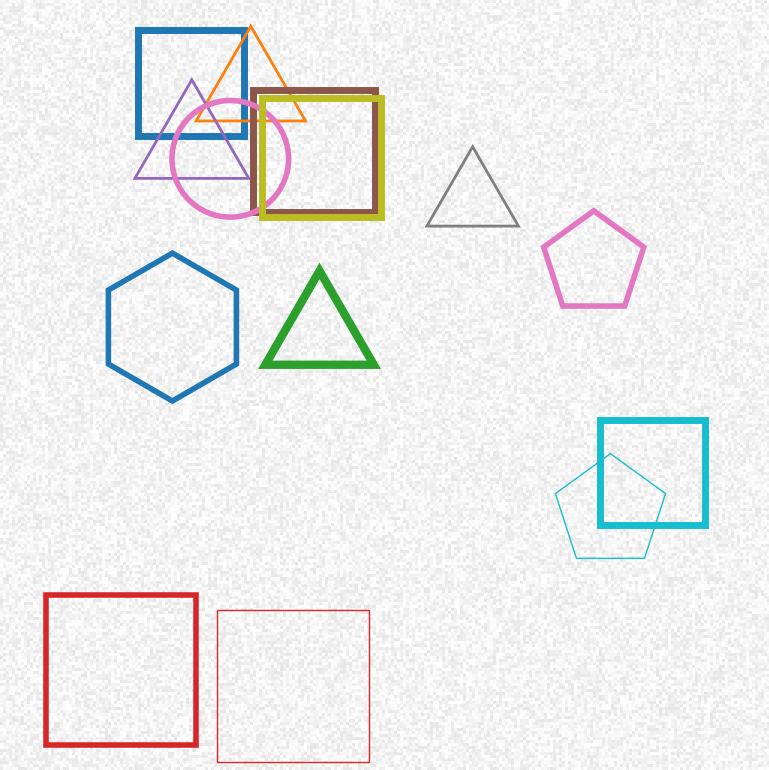[{"shape": "hexagon", "thickness": 2, "radius": 0.48, "center": [0.224, 0.575]}, {"shape": "square", "thickness": 2.5, "radius": 0.34, "center": [0.248, 0.892]}, {"shape": "triangle", "thickness": 1, "radius": 0.41, "center": [0.326, 0.884]}, {"shape": "triangle", "thickness": 3, "radius": 0.41, "center": [0.415, 0.567]}, {"shape": "square", "thickness": 2, "radius": 0.49, "center": [0.157, 0.13]}, {"shape": "square", "thickness": 0.5, "radius": 0.49, "center": [0.38, 0.109]}, {"shape": "triangle", "thickness": 1, "radius": 0.43, "center": [0.249, 0.811]}, {"shape": "square", "thickness": 2.5, "radius": 0.4, "center": [0.408, 0.804]}, {"shape": "circle", "thickness": 2, "radius": 0.38, "center": [0.299, 0.794]}, {"shape": "pentagon", "thickness": 2, "radius": 0.34, "center": [0.771, 0.658]}, {"shape": "triangle", "thickness": 1, "radius": 0.34, "center": [0.614, 0.741]}, {"shape": "square", "thickness": 2.5, "radius": 0.39, "center": [0.418, 0.796]}, {"shape": "square", "thickness": 2.5, "radius": 0.34, "center": [0.848, 0.386]}, {"shape": "pentagon", "thickness": 0.5, "radius": 0.38, "center": [0.793, 0.336]}]